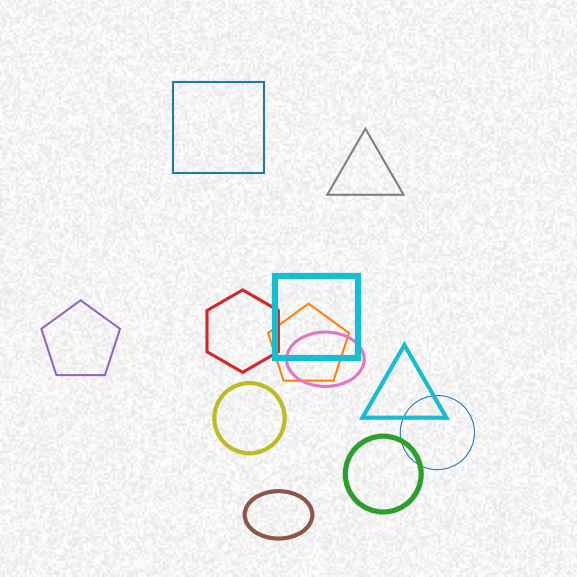[{"shape": "square", "thickness": 1, "radius": 0.39, "center": [0.379, 0.778]}, {"shape": "circle", "thickness": 0.5, "radius": 0.32, "center": [0.757, 0.25]}, {"shape": "pentagon", "thickness": 1, "radius": 0.37, "center": [0.534, 0.4]}, {"shape": "circle", "thickness": 2.5, "radius": 0.33, "center": [0.664, 0.178]}, {"shape": "hexagon", "thickness": 1.5, "radius": 0.36, "center": [0.42, 0.426]}, {"shape": "pentagon", "thickness": 1, "radius": 0.36, "center": [0.14, 0.408]}, {"shape": "oval", "thickness": 2, "radius": 0.29, "center": [0.482, 0.108]}, {"shape": "oval", "thickness": 1.5, "radius": 0.34, "center": [0.563, 0.377]}, {"shape": "triangle", "thickness": 1, "radius": 0.38, "center": [0.633, 0.7]}, {"shape": "circle", "thickness": 2, "radius": 0.3, "center": [0.432, 0.275]}, {"shape": "triangle", "thickness": 2, "radius": 0.42, "center": [0.7, 0.318]}, {"shape": "square", "thickness": 3, "radius": 0.36, "center": [0.548, 0.45]}]